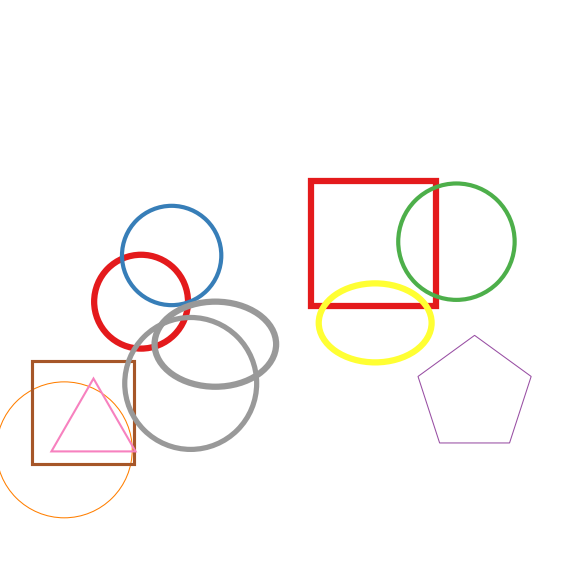[{"shape": "square", "thickness": 3, "radius": 0.54, "center": [0.646, 0.577]}, {"shape": "circle", "thickness": 3, "radius": 0.41, "center": [0.244, 0.477]}, {"shape": "circle", "thickness": 2, "radius": 0.43, "center": [0.297, 0.557]}, {"shape": "circle", "thickness": 2, "radius": 0.5, "center": [0.79, 0.581]}, {"shape": "pentagon", "thickness": 0.5, "radius": 0.52, "center": [0.822, 0.315]}, {"shape": "circle", "thickness": 0.5, "radius": 0.59, "center": [0.111, 0.22]}, {"shape": "oval", "thickness": 3, "radius": 0.49, "center": [0.65, 0.44]}, {"shape": "square", "thickness": 1.5, "radius": 0.44, "center": [0.144, 0.285]}, {"shape": "triangle", "thickness": 1, "radius": 0.42, "center": [0.162, 0.26]}, {"shape": "oval", "thickness": 3, "radius": 0.53, "center": [0.373, 0.403]}, {"shape": "circle", "thickness": 2.5, "radius": 0.57, "center": [0.33, 0.335]}]